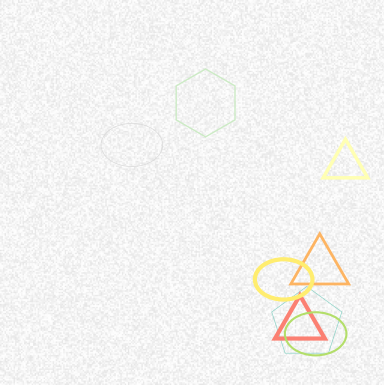[{"shape": "pentagon", "thickness": 0.5, "radius": 0.48, "center": [0.797, 0.16]}, {"shape": "triangle", "thickness": 2.5, "radius": 0.33, "center": [0.897, 0.572]}, {"shape": "triangle", "thickness": 3, "radius": 0.37, "center": [0.779, 0.158]}, {"shape": "triangle", "thickness": 2, "radius": 0.43, "center": [0.831, 0.306]}, {"shape": "oval", "thickness": 1.5, "radius": 0.4, "center": [0.82, 0.133]}, {"shape": "oval", "thickness": 0.5, "radius": 0.4, "center": [0.342, 0.623]}, {"shape": "hexagon", "thickness": 1, "radius": 0.44, "center": [0.534, 0.733]}, {"shape": "oval", "thickness": 3, "radius": 0.37, "center": [0.737, 0.274]}]